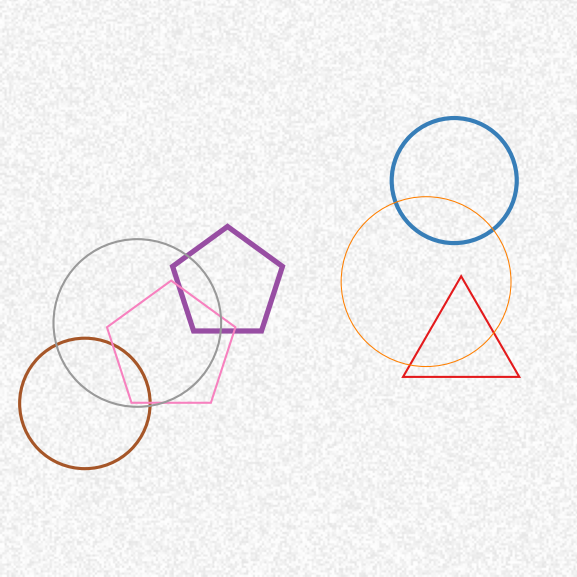[{"shape": "triangle", "thickness": 1, "radius": 0.58, "center": [0.799, 0.405]}, {"shape": "circle", "thickness": 2, "radius": 0.54, "center": [0.787, 0.686]}, {"shape": "pentagon", "thickness": 2.5, "radius": 0.5, "center": [0.394, 0.507]}, {"shape": "circle", "thickness": 0.5, "radius": 0.74, "center": [0.738, 0.511]}, {"shape": "circle", "thickness": 1.5, "radius": 0.56, "center": [0.147, 0.301]}, {"shape": "pentagon", "thickness": 1, "radius": 0.58, "center": [0.296, 0.396]}, {"shape": "circle", "thickness": 1, "radius": 0.73, "center": [0.238, 0.44]}]